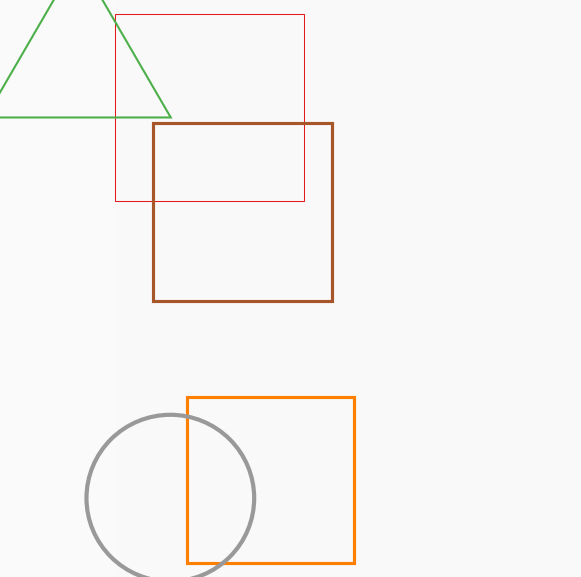[{"shape": "square", "thickness": 0.5, "radius": 0.81, "center": [0.361, 0.813]}, {"shape": "triangle", "thickness": 1, "radius": 0.92, "center": [0.134, 0.888]}, {"shape": "square", "thickness": 1.5, "radius": 0.72, "center": [0.466, 0.168]}, {"shape": "square", "thickness": 1.5, "radius": 0.77, "center": [0.417, 0.631]}, {"shape": "circle", "thickness": 2, "radius": 0.72, "center": [0.293, 0.137]}]